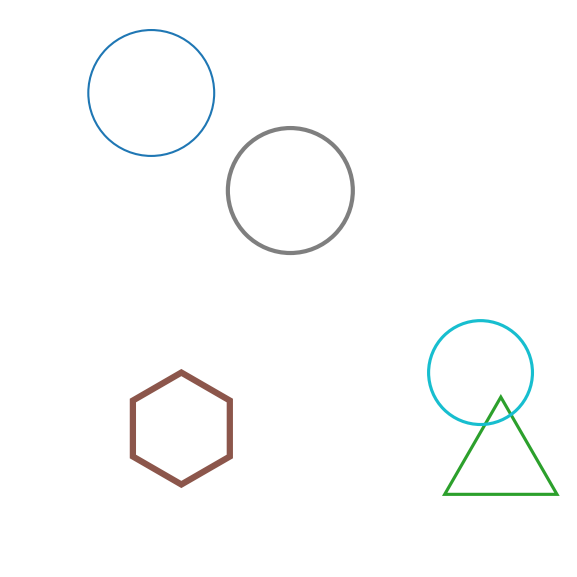[{"shape": "circle", "thickness": 1, "radius": 0.54, "center": [0.262, 0.838]}, {"shape": "triangle", "thickness": 1.5, "radius": 0.56, "center": [0.867, 0.199]}, {"shape": "hexagon", "thickness": 3, "radius": 0.48, "center": [0.314, 0.257]}, {"shape": "circle", "thickness": 2, "radius": 0.54, "center": [0.503, 0.669]}, {"shape": "circle", "thickness": 1.5, "radius": 0.45, "center": [0.832, 0.354]}]